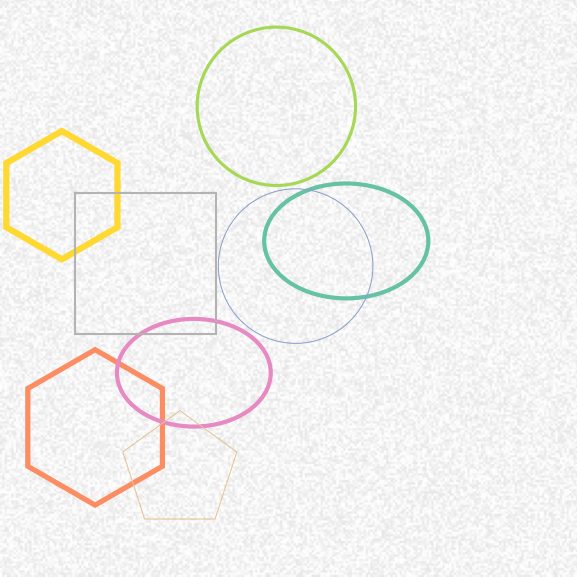[{"shape": "oval", "thickness": 2, "radius": 0.71, "center": [0.6, 0.582]}, {"shape": "hexagon", "thickness": 2.5, "radius": 0.67, "center": [0.165, 0.259]}, {"shape": "circle", "thickness": 0.5, "radius": 0.67, "center": [0.512, 0.538]}, {"shape": "oval", "thickness": 2, "radius": 0.67, "center": [0.336, 0.354]}, {"shape": "circle", "thickness": 1.5, "radius": 0.69, "center": [0.479, 0.815]}, {"shape": "hexagon", "thickness": 3, "radius": 0.56, "center": [0.107, 0.661]}, {"shape": "pentagon", "thickness": 0.5, "radius": 0.52, "center": [0.311, 0.184]}, {"shape": "square", "thickness": 1, "radius": 0.61, "center": [0.253, 0.542]}]